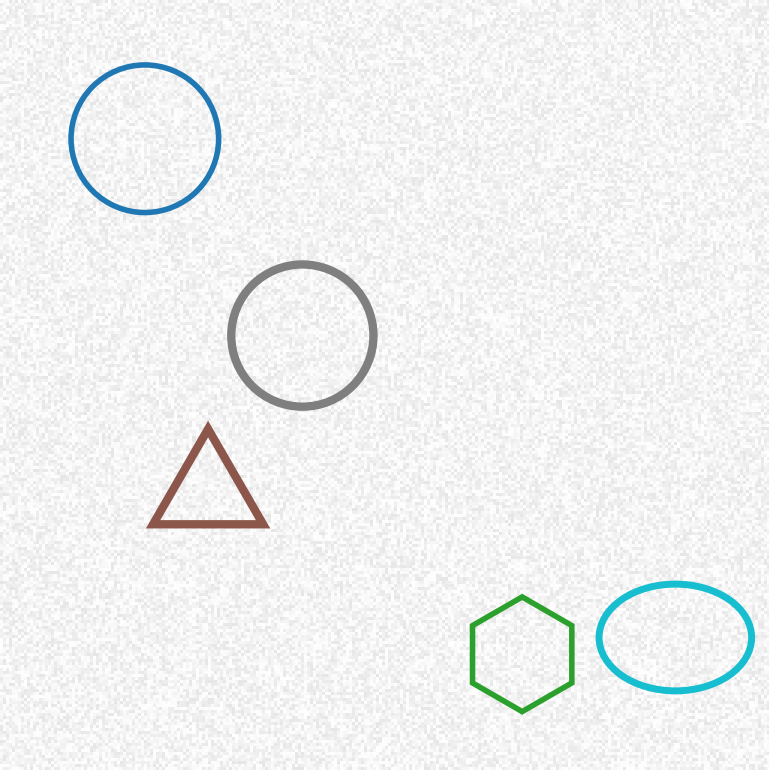[{"shape": "circle", "thickness": 2, "radius": 0.48, "center": [0.188, 0.82]}, {"shape": "hexagon", "thickness": 2, "radius": 0.37, "center": [0.678, 0.15]}, {"shape": "triangle", "thickness": 3, "radius": 0.41, "center": [0.27, 0.36]}, {"shape": "circle", "thickness": 3, "radius": 0.46, "center": [0.393, 0.564]}, {"shape": "oval", "thickness": 2.5, "radius": 0.5, "center": [0.877, 0.172]}]